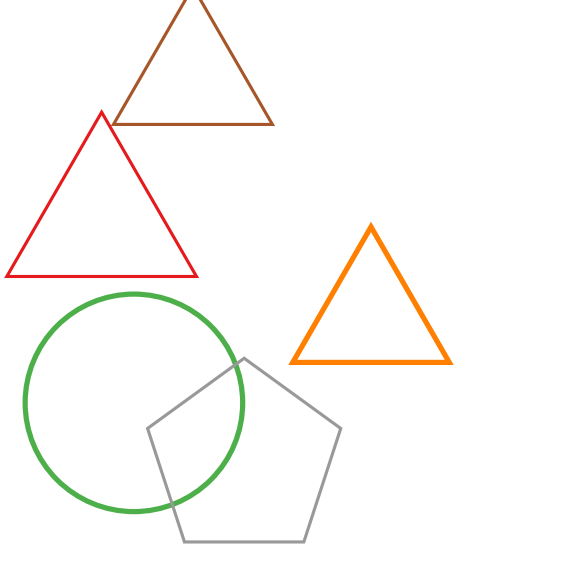[{"shape": "triangle", "thickness": 1.5, "radius": 0.95, "center": [0.176, 0.615]}, {"shape": "circle", "thickness": 2.5, "radius": 0.94, "center": [0.232, 0.302]}, {"shape": "triangle", "thickness": 2.5, "radius": 0.78, "center": [0.642, 0.45]}, {"shape": "triangle", "thickness": 1.5, "radius": 0.79, "center": [0.334, 0.863]}, {"shape": "pentagon", "thickness": 1.5, "radius": 0.88, "center": [0.423, 0.203]}]